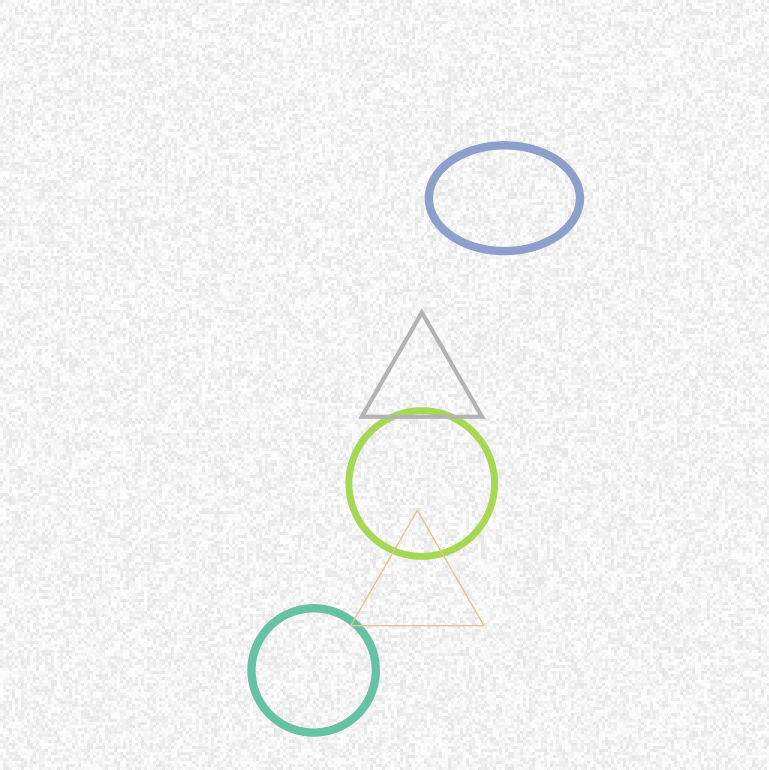[{"shape": "circle", "thickness": 3, "radius": 0.4, "center": [0.407, 0.129]}, {"shape": "oval", "thickness": 3, "radius": 0.49, "center": [0.655, 0.743]}, {"shape": "circle", "thickness": 2.5, "radius": 0.47, "center": [0.548, 0.372]}, {"shape": "triangle", "thickness": 0.5, "radius": 0.5, "center": [0.542, 0.237]}, {"shape": "triangle", "thickness": 1.5, "radius": 0.45, "center": [0.548, 0.504]}]